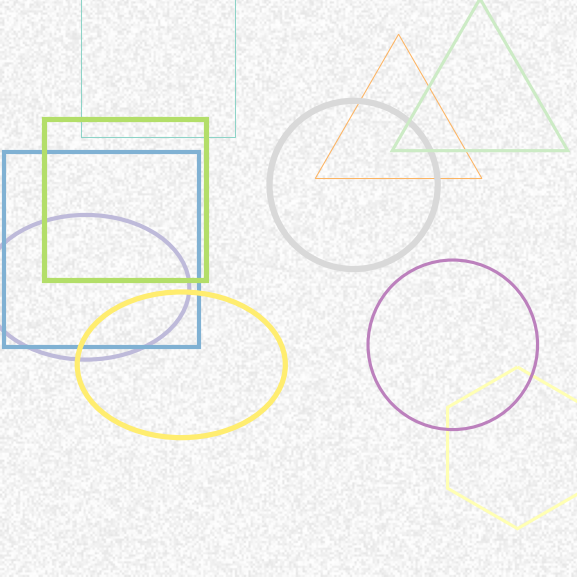[{"shape": "square", "thickness": 0.5, "radius": 0.67, "center": [0.274, 0.895]}, {"shape": "hexagon", "thickness": 1.5, "radius": 0.7, "center": [0.896, 0.224]}, {"shape": "oval", "thickness": 2, "radius": 0.89, "center": [0.149, 0.502]}, {"shape": "square", "thickness": 2, "radius": 0.85, "center": [0.176, 0.567]}, {"shape": "triangle", "thickness": 0.5, "radius": 0.83, "center": [0.69, 0.773]}, {"shape": "square", "thickness": 2.5, "radius": 0.7, "center": [0.217, 0.653]}, {"shape": "circle", "thickness": 3, "radius": 0.73, "center": [0.612, 0.679]}, {"shape": "circle", "thickness": 1.5, "radius": 0.73, "center": [0.784, 0.402]}, {"shape": "triangle", "thickness": 1.5, "radius": 0.88, "center": [0.831, 0.826]}, {"shape": "oval", "thickness": 2.5, "radius": 0.9, "center": [0.314, 0.367]}]